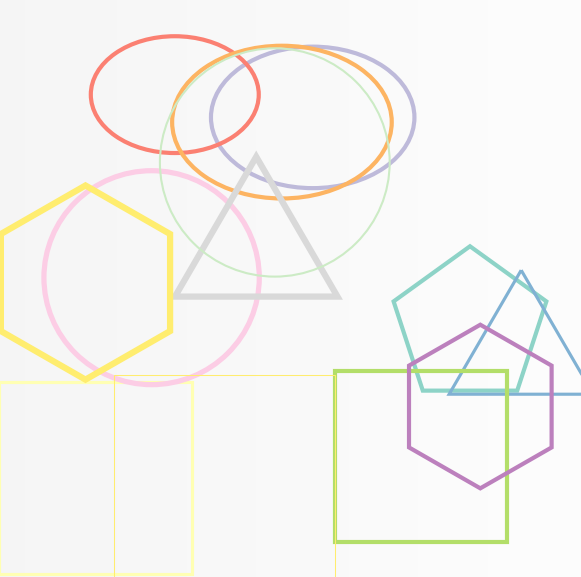[{"shape": "pentagon", "thickness": 2, "radius": 0.69, "center": [0.809, 0.435]}, {"shape": "square", "thickness": 1.5, "radius": 0.83, "center": [0.164, 0.171]}, {"shape": "oval", "thickness": 2, "radius": 0.88, "center": [0.538, 0.796]}, {"shape": "oval", "thickness": 2, "radius": 0.72, "center": [0.301, 0.835]}, {"shape": "triangle", "thickness": 1.5, "radius": 0.72, "center": [0.897, 0.388]}, {"shape": "oval", "thickness": 2, "radius": 0.94, "center": [0.485, 0.788]}, {"shape": "square", "thickness": 2, "radius": 0.74, "center": [0.724, 0.209]}, {"shape": "circle", "thickness": 2.5, "radius": 0.93, "center": [0.261, 0.518]}, {"shape": "triangle", "thickness": 3, "radius": 0.81, "center": [0.441, 0.566]}, {"shape": "hexagon", "thickness": 2, "radius": 0.71, "center": [0.826, 0.295]}, {"shape": "circle", "thickness": 1, "radius": 0.99, "center": [0.473, 0.718]}, {"shape": "square", "thickness": 0.5, "radius": 0.95, "center": [0.387, 0.16]}, {"shape": "hexagon", "thickness": 3, "radius": 0.84, "center": [0.147, 0.51]}]